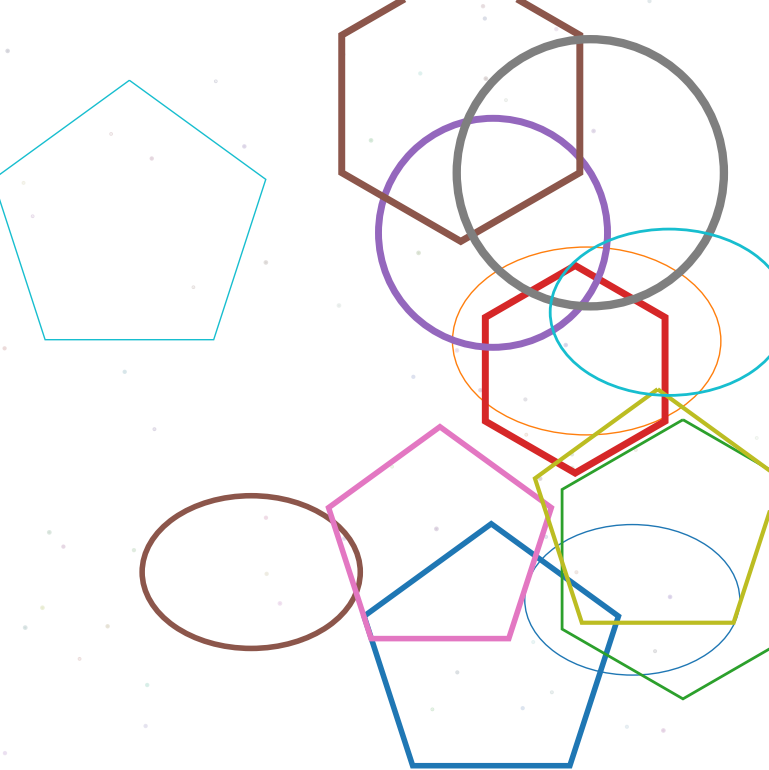[{"shape": "oval", "thickness": 0.5, "radius": 0.7, "center": [0.821, 0.221]}, {"shape": "pentagon", "thickness": 2, "radius": 0.87, "center": [0.638, 0.146]}, {"shape": "oval", "thickness": 0.5, "radius": 0.87, "center": [0.762, 0.557]}, {"shape": "hexagon", "thickness": 1, "radius": 0.91, "center": [0.887, 0.274]}, {"shape": "hexagon", "thickness": 2.5, "radius": 0.67, "center": [0.747, 0.52]}, {"shape": "circle", "thickness": 2.5, "radius": 0.74, "center": [0.64, 0.698]}, {"shape": "hexagon", "thickness": 2.5, "radius": 0.89, "center": [0.598, 0.865]}, {"shape": "oval", "thickness": 2, "radius": 0.71, "center": [0.326, 0.257]}, {"shape": "pentagon", "thickness": 2, "radius": 0.76, "center": [0.571, 0.294]}, {"shape": "circle", "thickness": 3, "radius": 0.87, "center": [0.767, 0.776]}, {"shape": "pentagon", "thickness": 1.5, "radius": 0.84, "center": [0.854, 0.327]}, {"shape": "pentagon", "thickness": 0.5, "radius": 0.93, "center": [0.168, 0.71]}, {"shape": "oval", "thickness": 1, "radius": 0.77, "center": [0.869, 0.594]}]